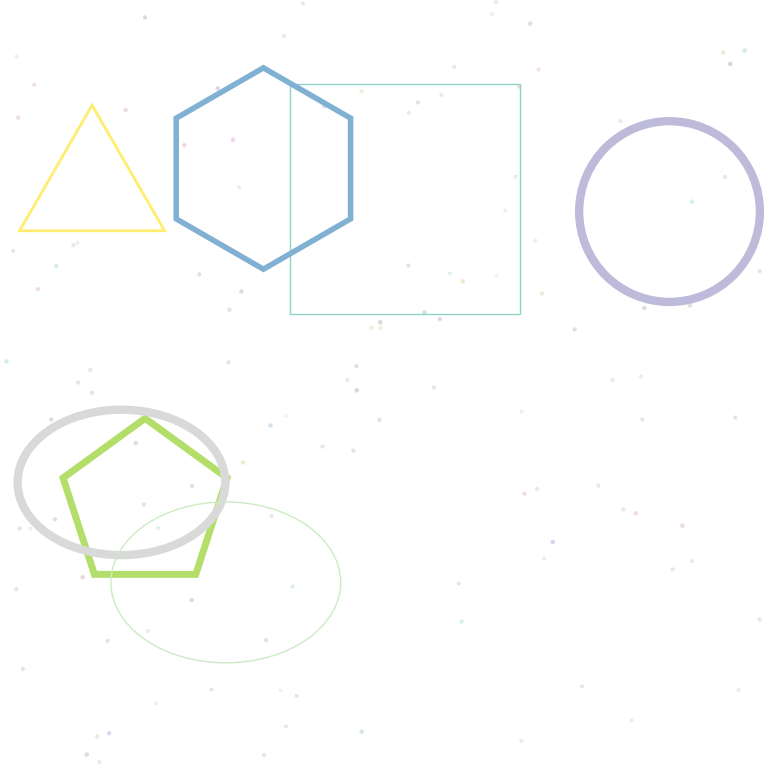[{"shape": "square", "thickness": 0.5, "radius": 0.75, "center": [0.526, 0.742]}, {"shape": "circle", "thickness": 3, "radius": 0.59, "center": [0.87, 0.725]}, {"shape": "hexagon", "thickness": 2, "radius": 0.65, "center": [0.342, 0.781]}, {"shape": "pentagon", "thickness": 2.5, "radius": 0.56, "center": [0.188, 0.345]}, {"shape": "oval", "thickness": 3, "radius": 0.67, "center": [0.158, 0.373]}, {"shape": "oval", "thickness": 0.5, "radius": 0.75, "center": [0.293, 0.244]}, {"shape": "triangle", "thickness": 1, "radius": 0.54, "center": [0.12, 0.755]}]